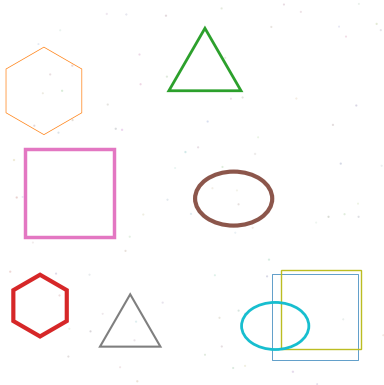[{"shape": "square", "thickness": 0.5, "radius": 0.55, "center": [0.818, 0.177]}, {"shape": "hexagon", "thickness": 0.5, "radius": 0.57, "center": [0.114, 0.764]}, {"shape": "triangle", "thickness": 2, "radius": 0.54, "center": [0.532, 0.818]}, {"shape": "hexagon", "thickness": 3, "radius": 0.4, "center": [0.104, 0.206]}, {"shape": "oval", "thickness": 3, "radius": 0.5, "center": [0.607, 0.484]}, {"shape": "square", "thickness": 2.5, "radius": 0.57, "center": [0.181, 0.499]}, {"shape": "triangle", "thickness": 1.5, "radius": 0.45, "center": [0.338, 0.145]}, {"shape": "square", "thickness": 1, "radius": 0.52, "center": [0.833, 0.196]}, {"shape": "oval", "thickness": 2, "radius": 0.44, "center": [0.715, 0.153]}]